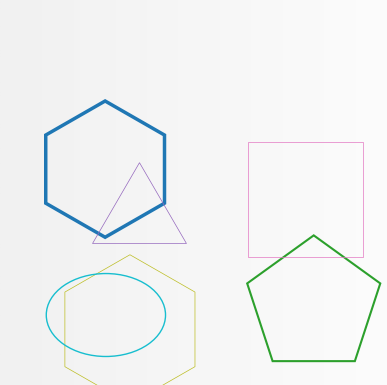[{"shape": "hexagon", "thickness": 2.5, "radius": 0.88, "center": [0.271, 0.561]}, {"shape": "pentagon", "thickness": 1.5, "radius": 0.9, "center": [0.81, 0.208]}, {"shape": "triangle", "thickness": 0.5, "radius": 0.7, "center": [0.36, 0.437]}, {"shape": "square", "thickness": 0.5, "radius": 0.75, "center": [0.788, 0.482]}, {"shape": "hexagon", "thickness": 0.5, "radius": 0.97, "center": [0.335, 0.145]}, {"shape": "oval", "thickness": 1, "radius": 0.77, "center": [0.273, 0.182]}]